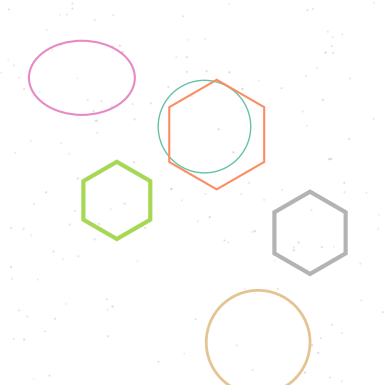[{"shape": "circle", "thickness": 1, "radius": 0.6, "center": [0.531, 0.671]}, {"shape": "hexagon", "thickness": 1.5, "radius": 0.71, "center": [0.563, 0.65]}, {"shape": "oval", "thickness": 1.5, "radius": 0.69, "center": [0.213, 0.798]}, {"shape": "hexagon", "thickness": 3, "radius": 0.5, "center": [0.303, 0.48]}, {"shape": "circle", "thickness": 2, "radius": 0.67, "center": [0.67, 0.111]}, {"shape": "hexagon", "thickness": 3, "radius": 0.53, "center": [0.805, 0.395]}]